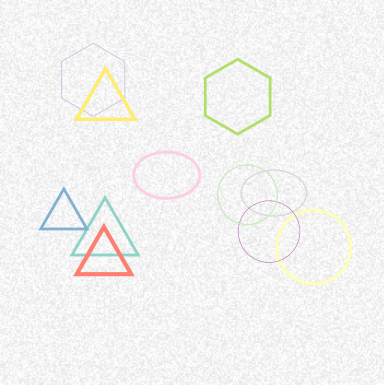[{"shape": "triangle", "thickness": 2, "radius": 0.5, "center": [0.273, 0.387]}, {"shape": "circle", "thickness": 2, "radius": 0.48, "center": [0.815, 0.358]}, {"shape": "hexagon", "thickness": 0.5, "radius": 0.47, "center": [0.242, 0.793]}, {"shape": "triangle", "thickness": 3, "radius": 0.41, "center": [0.27, 0.329]}, {"shape": "triangle", "thickness": 2, "radius": 0.35, "center": [0.166, 0.44]}, {"shape": "hexagon", "thickness": 2, "radius": 0.49, "center": [0.617, 0.749]}, {"shape": "oval", "thickness": 2, "radius": 0.43, "center": [0.433, 0.545]}, {"shape": "oval", "thickness": 1, "radius": 0.43, "center": [0.711, 0.499]}, {"shape": "circle", "thickness": 0.5, "radius": 0.4, "center": [0.699, 0.398]}, {"shape": "circle", "thickness": 1, "radius": 0.39, "center": [0.643, 0.494]}, {"shape": "triangle", "thickness": 2.5, "radius": 0.44, "center": [0.274, 0.734]}]